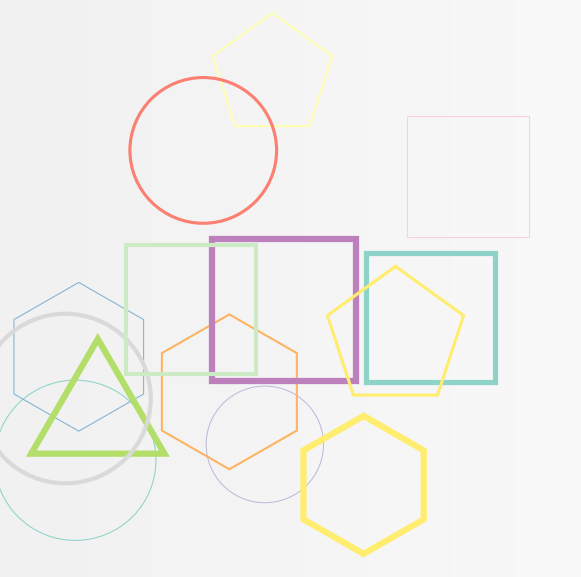[{"shape": "circle", "thickness": 0.5, "radius": 0.69, "center": [0.13, 0.202]}, {"shape": "square", "thickness": 2.5, "radius": 0.56, "center": [0.741, 0.449]}, {"shape": "pentagon", "thickness": 1, "radius": 0.54, "center": [0.469, 0.868]}, {"shape": "circle", "thickness": 0.5, "radius": 0.5, "center": [0.456, 0.23]}, {"shape": "circle", "thickness": 1.5, "radius": 0.63, "center": [0.35, 0.739]}, {"shape": "hexagon", "thickness": 0.5, "radius": 0.64, "center": [0.136, 0.381]}, {"shape": "hexagon", "thickness": 1, "radius": 0.67, "center": [0.395, 0.321]}, {"shape": "triangle", "thickness": 3, "radius": 0.66, "center": [0.168, 0.28]}, {"shape": "square", "thickness": 0.5, "radius": 0.52, "center": [0.805, 0.694]}, {"shape": "circle", "thickness": 2, "radius": 0.73, "center": [0.112, 0.309]}, {"shape": "square", "thickness": 3, "radius": 0.62, "center": [0.489, 0.462]}, {"shape": "square", "thickness": 2, "radius": 0.56, "center": [0.328, 0.463]}, {"shape": "hexagon", "thickness": 3, "radius": 0.6, "center": [0.626, 0.16]}, {"shape": "pentagon", "thickness": 1.5, "radius": 0.62, "center": [0.68, 0.415]}]